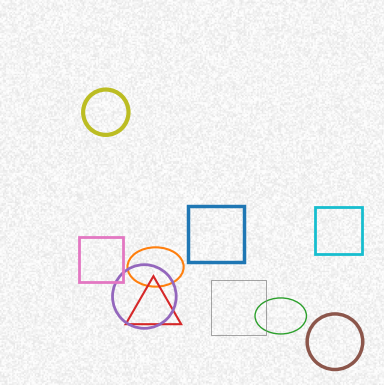[{"shape": "square", "thickness": 2.5, "radius": 0.36, "center": [0.56, 0.392]}, {"shape": "oval", "thickness": 1.5, "radius": 0.36, "center": [0.404, 0.307]}, {"shape": "oval", "thickness": 1, "radius": 0.33, "center": [0.729, 0.179]}, {"shape": "triangle", "thickness": 1.5, "radius": 0.42, "center": [0.399, 0.2]}, {"shape": "circle", "thickness": 2, "radius": 0.41, "center": [0.375, 0.23]}, {"shape": "circle", "thickness": 2.5, "radius": 0.36, "center": [0.87, 0.112]}, {"shape": "square", "thickness": 2, "radius": 0.29, "center": [0.263, 0.325]}, {"shape": "square", "thickness": 0.5, "radius": 0.36, "center": [0.62, 0.202]}, {"shape": "circle", "thickness": 3, "radius": 0.29, "center": [0.275, 0.709]}, {"shape": "square", "thickness": 2, "radius": 0.3, "center": [0.88, 0.4]}]